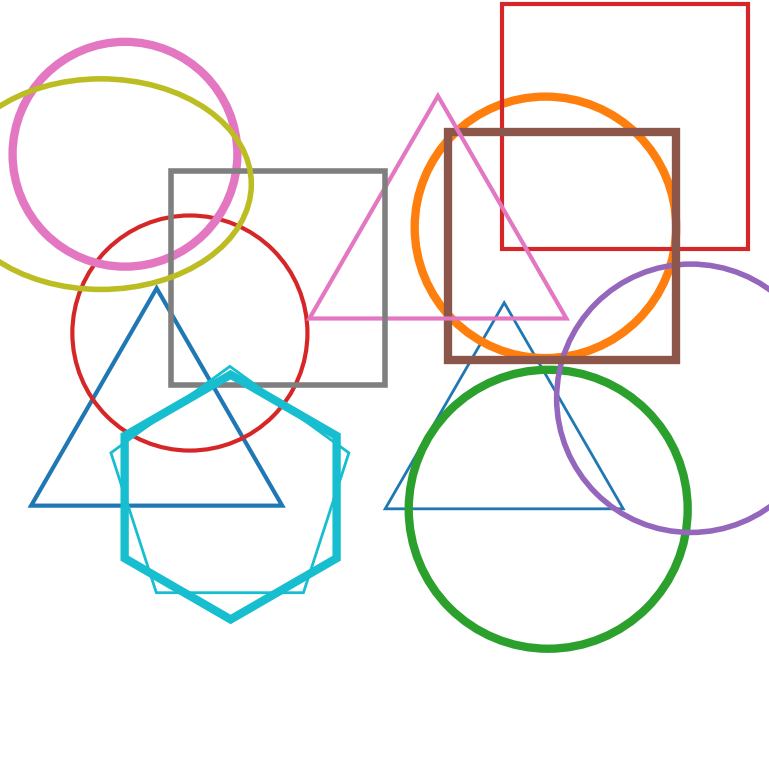[{"shape": "triangle", "thickness": 1.5, "radius": 0.94, "center": [0.203, 0.437]}, {"shape": "triangle", "thickness": 1, "radius": 0.89, "center": [0.655, 0.428]}, {"shape": "circle", "thickness": 3, "radius": 0.85, "center": [0.708, 0.705]}, {"shape": "circle", "thickness": 3, "radius": 0.91, "center": [0.712, 0.339]}, {"shape": "circle", "thickness": 1.5, "radius": 0.76, "center": [0.247, 0.567]}, {"shape": "square", "thickness": 1.5, "radius": 0.8, "center": [0.812, 0.835]}, {"shape": "circle", "thickness": 2, "radius": 0.87, "center": [0.897, 0.483]}, {"shape": "square", "thickness": 3, "radius": 0.74, "center": [0.729, 0.681]}, {"shape": "circle", "thickness": 3, "radius": 0.73, "center": [0.162, 0.8]}, {"shape": "triangle", "thickness": 1.5, "radius": 0.96, "center": [0.569, 0.683]}, {"shape": "square", "thickness": 2, "radius": 0.69, "center": [0.361, 0.639]}, {"shape": "oval", "thickness": 2, "radius": 0.98, "center": [0.131, 0.761]}, {"shape": "pentagon", "thickness": 1, "radius": 0.81, "center": [0.299, 0.362]}, {"shape": "hexagon", "thickness": 3, "radius": 0.79, "center": [0.3, 0.354]}]